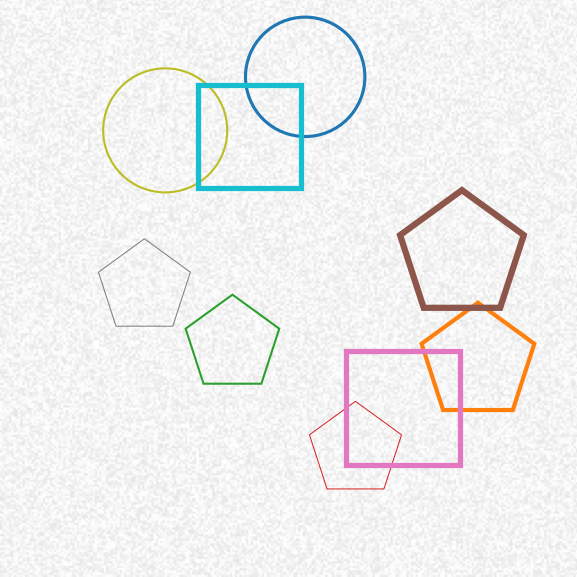[{"shape": "circle", "thickness": 1.5, "radius": 0.52, "center": [0.528, 0.866]}, {"shape": "pentagon", "thickness": 2, "radius": 0.51, "center": [0.828, 0.372]}, {"shape": "pentagon", "thickness": 1, "radius": 0.43, "center": [0.403, 0.404]}, {"shape": "pentagon", "thickness": 0.5, "radius": 0.42, "center": [0.616, 0.22]}, {"shape": "pentagon", "thickness": 3, "radius": 0.56, "center": [0.8, 0.557]}, {"shape": "square", "thickness": 2.5, "radius": 0.49, "center": [0.698, 0.292]}, {"shape": "pentagon", "thickness": 0.5, "radius": 0.42, "center": [0.25, 0.502]}, {"shape": "circle", "thickness": 1, "radius": 0.54, "center": [0.286, 0.773]}, {"shape": "square", "thickness": 2.5, "radius": 0.45, "center": [0.432, 0.763]}]